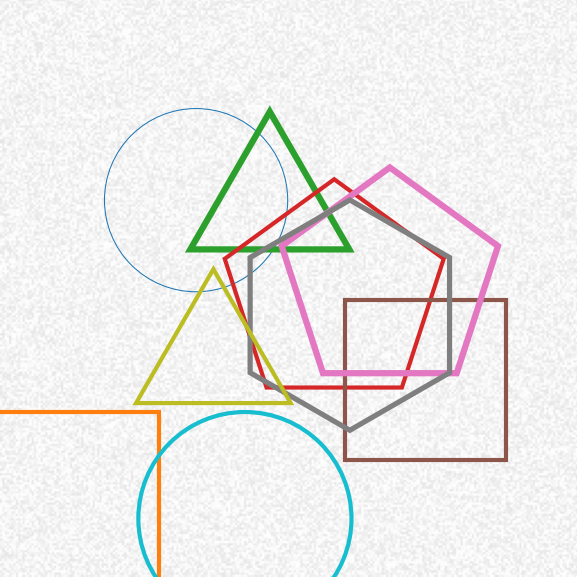[{"shape": "circle", "thickness": 0.5, "radius": 0.79, "center": [0.34, 0.653]}, {"shape": "square", "thickness": 2, "radius": 0.74, "center": [0.128, 0.138]}, {"shape": "triangle", "thickness": 3, "radius": 0.79, "center": [0.467, 0.647]}, {"shape": "pentagon", "thickness": 2, "radius": 1.0, "center": [0.579, 0.489]}, {"shape": "square", "thickness": 2, "radius": 0.69, "center": [0.737, 0.341]}, {"shape": "pentagon", "thickness": 3, "radius": 0.98, "center": [0.675, 0.512]}, {"shape": "hexagon", "thickness": 2.5, "radius": 1.0, "center": [0.606, 0.453]}, {"shape": "triangle", "thickness": 2, "radius": 0.77, "center": [0.369, 0.378]}, {"shape": "circle", "thickness": 2, "radius": 0.92, "center": [0.424, 0.101]}]